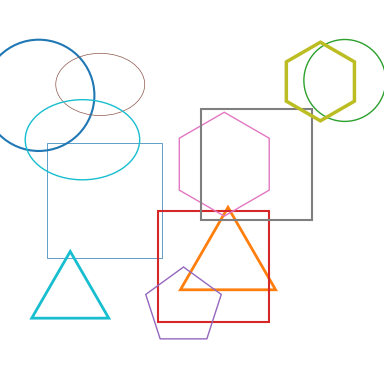[{"shape": "circle", "thickness": 1.5, "radius": 0.72, "center": [0.101, 0.752]}, {"shape": "square", "thickness": 0.5, "radius": 0.75, "center": [0.27, 0.48]}, {"shape": "triangle", "thickness": 2, "radius": 0.71, "center": [0.592, 0.319]}, {"shape": "circle", "thickness": 1, "radius": 0.53, "center": [0.896, 0.791]}, {"shape": "square", "thickness": 1.5, "radius": 0.72, "center": [0.554, 0.308]}, {"shape": "pentagon", "thickness": 1, "radius": 0.52, "center": [0.477, 0.203]}, {"shape": "oval", "thickness": 0.5, "radius": 0.58, "center": [0.26, 0.781]}, {"shape": "hexagon", "thickness": 1, "radius": 0.67, "center": [0.582, 0.574]}, {"shape": "square", "thickness": 1.5, "radius": 0.72, "center": [0.667, 0.572]}, {"shape": "hexagon", "thickness": 2.5, "radius": 0.51, "center": [0.832, 0.788]}, {"shape": "oval", "thickness": 1, "radius": 0.74, "center": [0.214, 0.637]}, {"shape": "triangle", "thickness": 2, "radius": 0.58, "center": [0.182, 0.231]}]